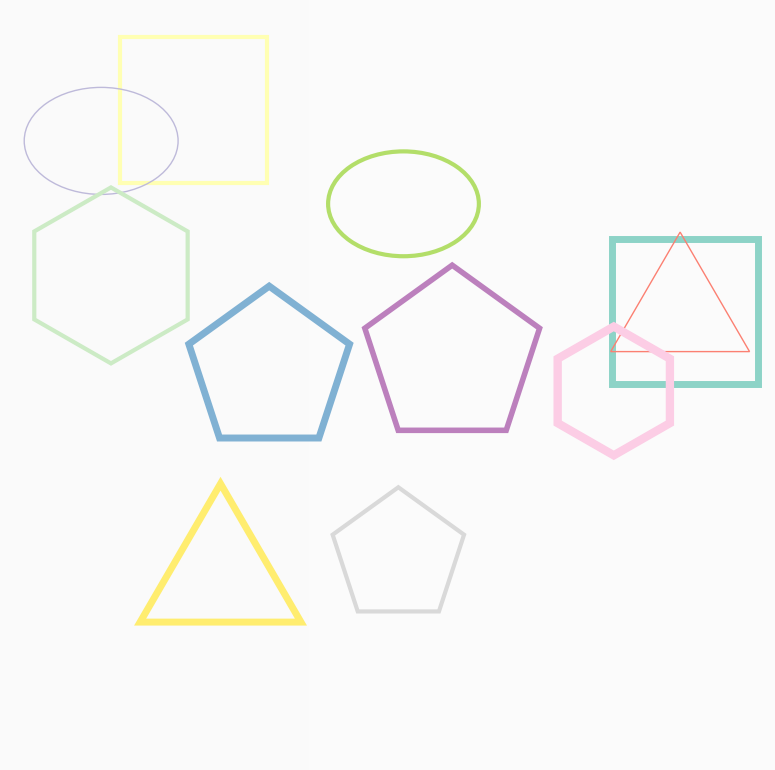[{"shape": "square", "thickness": 2.5, "radius": 0.47, "center": [0.884, 0.596]}, {"shape": "square", "thickness": 1.5, "radius": 0.48, "center": [0.249, 0.857]}, {"shape": "oval", "thickness": 0.5, "radius": 0.5, "center": [0.131, 0.817]}, {"shape": "triangle", "thickness": 0.5, "radius": 0.52, "center": [0.878, 0.595]}, {"shape": "pentagon", "thickness": 2.5, "radius": 0.55, "center": [0.347, 0.519]}, {"shape": "oval", "thickness": 1.5, "radius": 0.49, "center": [0.521, 0.735]}, {"shape": "hexagon", "thickness": 3, "radius": 0.42, "center": [0.792, 0.492]}, {"shape": "pentagon", "thickness": 1.5, "radius": 0.45, "center": [0.514, 0.278]}, {"shape": "pentagon", "thickness": 2, "radius": 0.59, "center": [0.583, 0.537]}, {"shape": "hexagon", "thickness": 1.5, "radius": 0.57, "center": [0.143, 0.642]}, {"shape": "triangle", "thickness": 2.5, "radius": 0.6, "center": [0.285, 0.252]}]